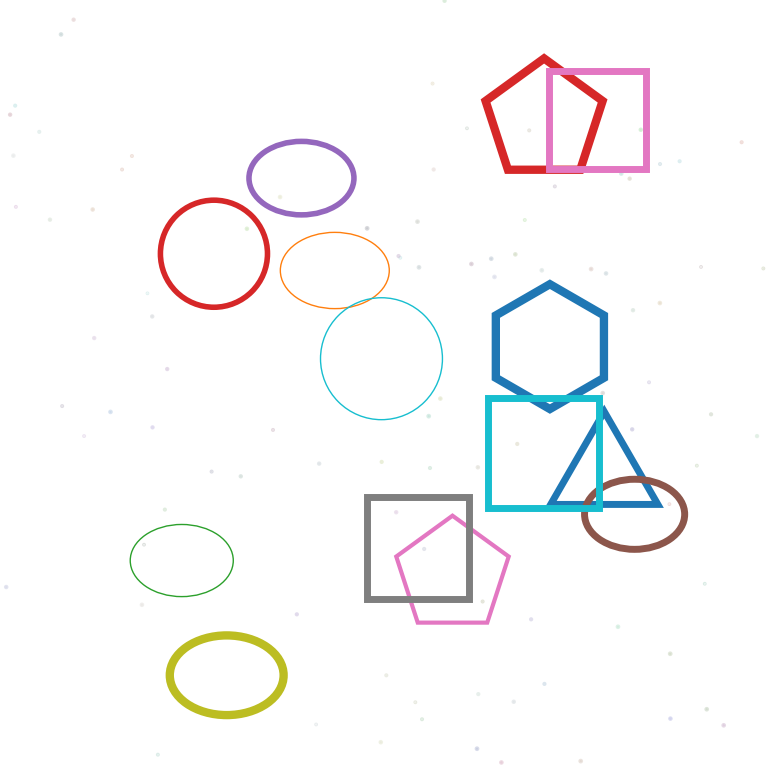[{"shape": "hexagon", "thickness": 3, "radius": 0.41, "center": [0.714, 0.55]}, {"shape": "triangle", "thickness": 2.5, "radius": 0.4, "center": [0.785, 0.385]}, {"shape": "oval", "thickness": 0.5, "radius": 0.35, "center": [0.435, 0.649]}, {"shape": "oval", "thickness": 0.5, "radius": 0.33, "center": [0.236, 0.272]}, {"shape": "pentagon", "thickness": 3, "radius": 0.4, "center": [0.707, 0.844]}, {"shape": "circle", "thickness": 2, "radius": 0.35, "center": [0.278, 0.671]}, {"shape": "oval", "thickness": 2, "radius": 0.34, "center": [0.392, 0.769]}, {"shape": "oval", "thickness": 2.5, "radius": 0.33, "center": [0.824, 0.332]}, {"shape": "square", "thickness": 2.5, "radius": 0.32, "center": [0.776, 0.844]}, {"shape": "pentagon", "thickness": 1.5, "radius": 0.38, "center": [0.588, 0.253]}, {"shape": "square", "thickness": 2.5, "radius": 0.33, "center": [0.543, 0.288]}, {"shape": "oval", "thickness": 3, "radius": 0.37, "center": [0.294, 0.123]}, {"shape": "circle", "thickness": 0.5, "radius": 0.4, "center": [0.495, 0.534]}, {"shape": "square", "thickness": 2.5, "radius": 0.36, "center": [0.706, 0.412]}]